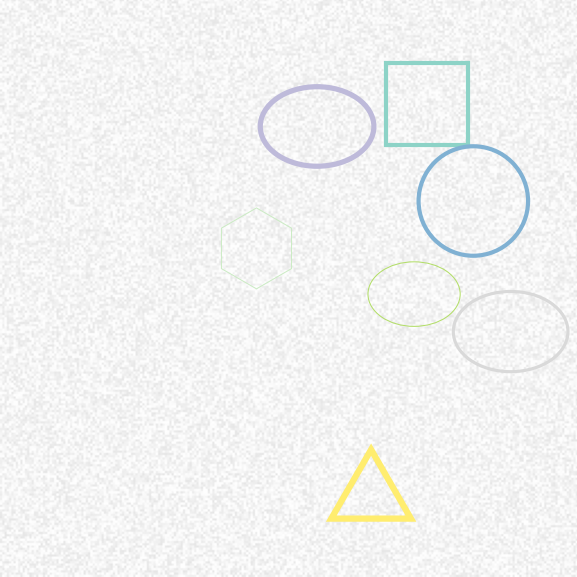[{"shape": "square", "thickness": 2, "radius": 0.35, "center": [0.74, 0.82]}, {"shape": "oval", "thickness": 2.5, "radius": 0.49, "center": [0.549, 0.78]}, {"shape": "circle", "thickness": 2, "radius": 0.47, "center": [0.82, 0.651]}, {"shape": "oval", "thickness": 0.5, "radius": 0.4, "center": [0.717, 0.49]}, {"shape": "oval", "thickness": 1.5, "radius": 0.5, "center": [0.884, 0.425]}, {"shape": "hexagon", "thickness": 0.5, "radius": 0.35, "center": [0.444, 0.569]}, {"shape": "triangle", "thickness": 3, "radius": 0.4, "center": [0.643, 0.141]}]